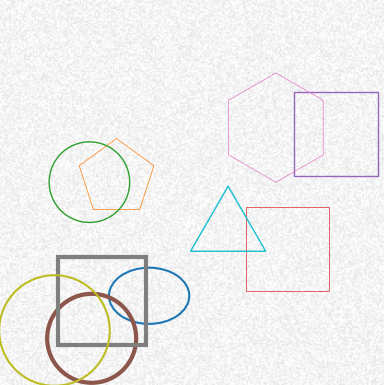[{"shape": "oval", "thickness": 1.5, "radius": 0.52, "center": [0.387, 0.232]}, {"shape": "pentagon", "thickness": 0.5, "radius": 0.51, "center": [0.303, 0.538]}, {"shape": "circle", "thickness": 1, "radius": 0.52, "center": [0.232, 0.527]}, {"shape": "square", "thickness": 0.5, "radius": 0.54, "center": [0.747, 0.353]}, {"shape": "square", "thickness": 1, "radius": 0.54, "center": [0.873, 0.652]}, {"shape": "circle", "thickness": 3, "radius": 0.58, "center": [0.238, 0.121]}, {"shape": "hexagon", "thickness": 0.5, "radius": 0.71, "center": [0.717, 0.669]}, {"shape": "square", "thickness": 3, "radius": 0.58, "center": [0.265, 0.218]}, {"shape": "circle", "thickness": 1.5, "radius": 0.72, "center": [0.141, 0.142]}, {"shape": "triangle", "thickness": 1, "radius": 0.56, "center": [0.593, 0.404]}]